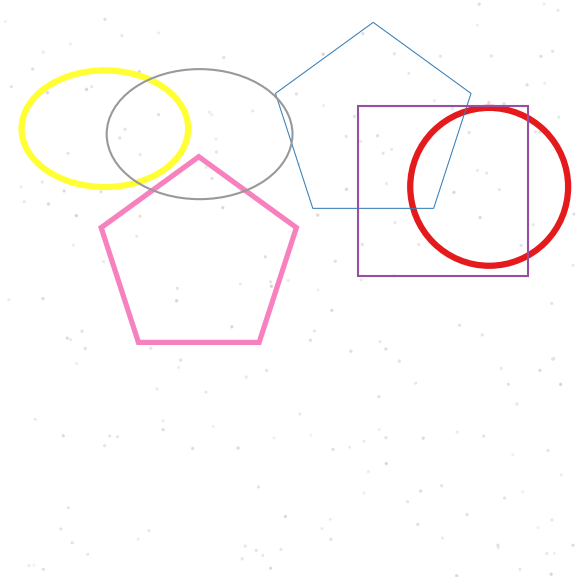[{"shape": "circle", "thickness": 3, "radius": 0.68, "center": [0.847, 0.676]}, {"shape": "pentagon", "thickness": 0.5, "radius": 0.89, "center": [0.646, 0.782]}, {"shape": "square", "thickness": 1, "radius": 0.73, "center": [0.767, 0.669]}, {"shape": "oval", "thickness": 3, "radius": 0.72, "center": [0.182, 0.776]}, {"shape": "pentagon", "thickness": 2.5, "radius": 0.89, "center": [0.344, 0.55]}, {"shape": "oval", "thickness": 1, "radius": 0.8, "center": [0.346, 0.767]}]